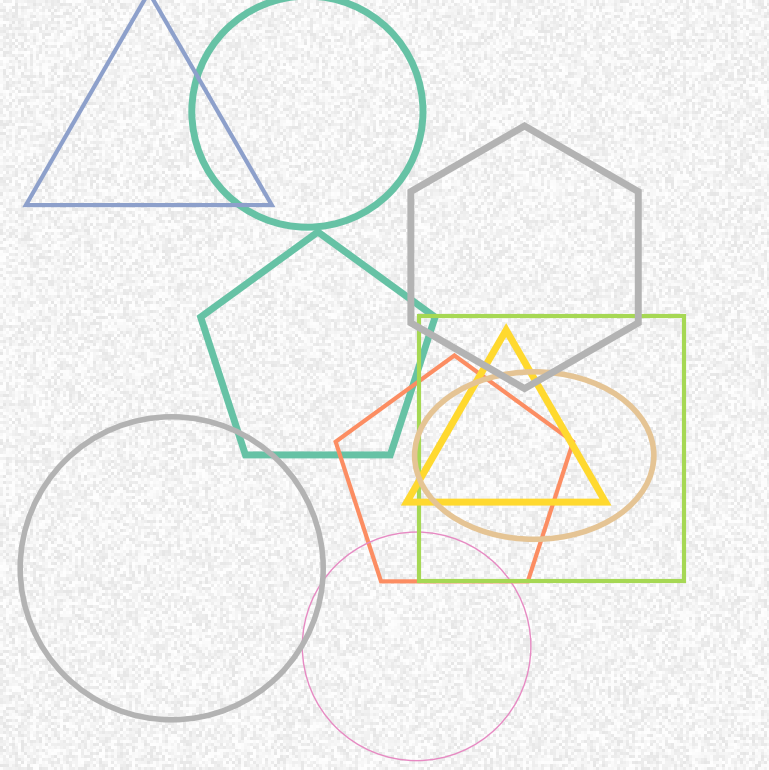[{"shape": "circle", "thickness": 2.5, "radius": 0.75, "center": [0.399, 0.855]}, {"shape": "pentagon", "thickness": 2.5, "radius": 0.8, "center": [0.413, 0.539]}, {"shape": "pentagon", "thickness": 1.5, "radius": 0.81, "center": [0.59, 0.376]}, {"shape": "triangle", "thickness": 1.5, "radius": 0.92, "center": [0.193, 0.826]}, {"shape": "circle", "thickness": 0.5, "radius": 0.74, "center": [0.541, 0.161]}, {"shape": "square", "thickness": 1.5, "radius": 0.86, "center": [0.716, 0.418]}, {"shape": "triangle", "thickness": 2.5, "radius": 0.74, "center": [0.657, 0.422]}, {"shape": "oval", "thickness": 2, "radius": 0.78, "center": [0.694, 0.408]}, {"shape": "circle", "thickness": 2, "radius": 0.98, "center": [0.223, 0.262]}, {"shape": "hexagon", "thickness": 2.5, "radius": 0.85, "center": [0.681, 0.666]}]